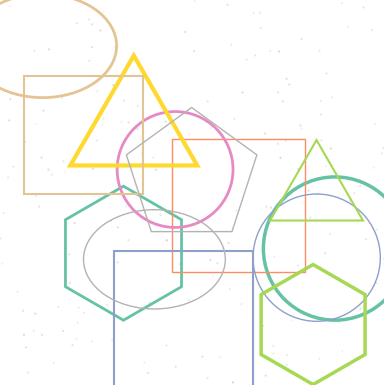[{"shape": "hexagon", "thickness": 2, "radius": 0.87, "center": [0.321, 0.342]}, {"shape": "circle", "thickness": 2.5, "radius": 0.93, "center": [0.87, 0.354]}, {"shape": "square", "thickness": 1, "radius": 0.86, "center": [0.619, 0.466]}, {"shape": "circle", "thickness": 1, "radius": 0.83, "center": [0.823, 0.331]}, {"shape": "square", "thickness": 1.5, "radius": 0.9, "center": [0.477, 0.167]}, {"shape": "circle", "thickness": 2, "radius": 0.75, "center": [0.455, 0.56]}, {"shape": "hexagon", "thickness": 2.5, "radius": 0.78, "center": [0.813, 0.157]}, {"shape": "triangle", "thickness": 1.5, "radius": 0.7, "center": [0.822, 0.497]}, {"shape": "triangle", "thickness": 3, "radius": 0.95, "center": [0.347, 0.665]}, {"shape": "square", "thickness": 1.5, "radius": 0.77, "center": [0.217, 0.65]}, {"shape": "oval", "thickness": 2, "radius": 0.96, "center": [0.111, 0.881]}, {"shape": "oval", "thickness": 1, "radius": 0.92, "center": [0.401, 0.326]}, {"shape": "pentagon", "thickness": 1, "radius": 0.89, "center": [0.498, 0.543]}]